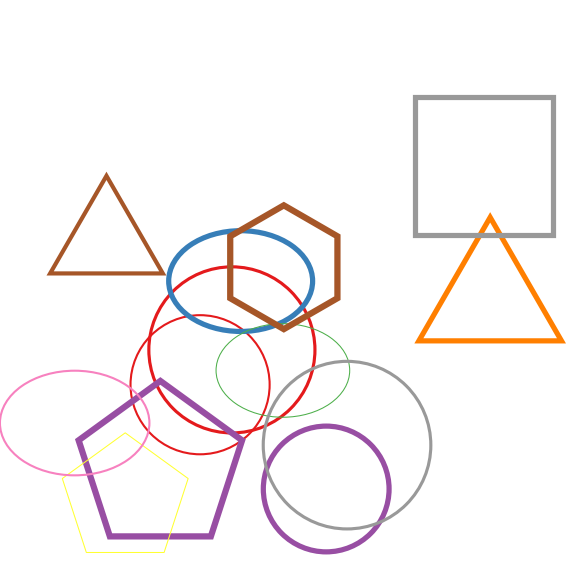[{"shape": "circle", "thickness": 1.5, "radius": 0.72, "center": [0.402, 0.393]}, {"shape": "circle", "thickness": 1, "radius": 0.6, "center": [0.346, 0.333]}, {"shape": "oval", "thickness": 2.5, "radius": 0.62, "center": [0.417, 0.512]}, {"shape": "oval", "thickness": 0.5, "radius": 0.58, "center": [0.49, 0.358]}, {"shape": "circle", "thickness": 2.5, "radius": 0.54, "center": [0.565, 0.152]}, {"shape": "pentagon", "thickness": 3, "radius": 0.74, "center": [0.278, 0.191]}, {"shape": "triangle", "thickness": 2.5, "radius": 0.71, "center": [0.849, 0.48]}, {"shape": "pentagon", "thickness": 0.5, "radius": 0.57, "center": [0.217, 0.135]}, {"shape": "triangle", "thickness": 2, "radius": 0.56, "center": [0.184, 0.582]}, {"shape": "hexagon", "thickness": 3, "radius": 0.54, "center": [0.491, 0.536]}, {"shape": "oval", "thickness": 1, "radius": 0.65, "center": [0.129, 0.267]}, {"shape": "circle", "thickness": 1.5, "radius": 0.73, "center": [0.601, 0.228]}, {"shape": "square", "thickness": 2.5, "radius": 0.6, "center": [0.839, 0.711]}]